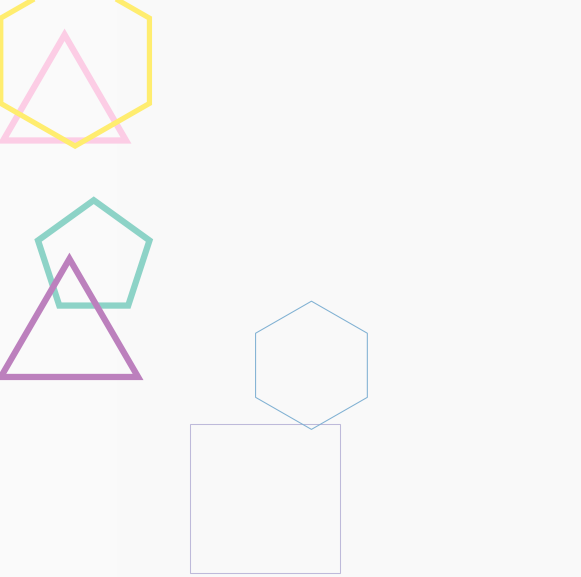[{"shape": "pentagon", "thickness": 3, "radius": 0.5, "center": [0.161, 0.552]}, {"shape": "square", "thickness": 0.5, "radius": 0.65, "center": [0.456, 0.136]}, {"shape": "hexagon", "thickness": 0.5, "radius": 0.55, "center": [0.536, 0.367]}, {"shape": "triangle", "thickness": 3, "radius": 0.61, "center": [0.111, 0.817]}, {"shape": "triangle", "thickness": 3, "radius": 0.68, "center": [0.119, 0.415]}, {"shape": "hexagon", "thickness": 2.5, "radius": 0.74, "center": [0.129, 0.894]}]